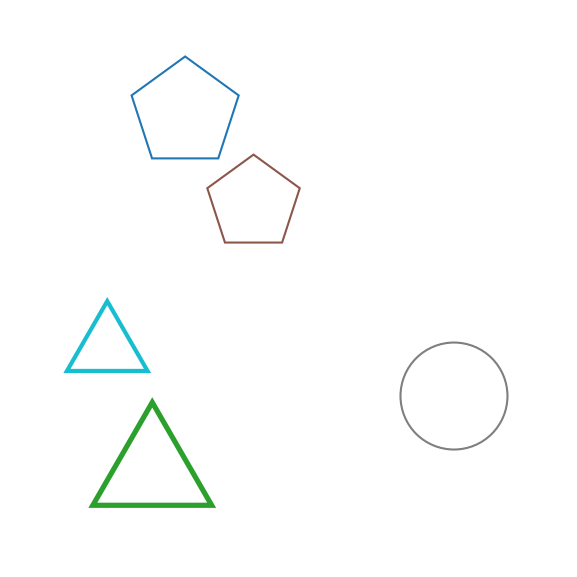[{"shape": "pentagon", "thickness": 1, "radius": 0.49, "center": [0.321, 0.804]}, {"shape": "triangle", "thickness": 2.5, "radius": 0.59, "center": [0.264, 0.184]}, {"shape": "pentagon", "thickness": 1, "radius": 0.42, "center": [0.439, 0.647]}, {"shape": "circle", "thickness": 1, "radius": 0.46, "center": [0.786, 0.313]}, {"shape": "triangle", "thickness": 2, "radius": 0.4, "center": [0.186, 0.397]}]